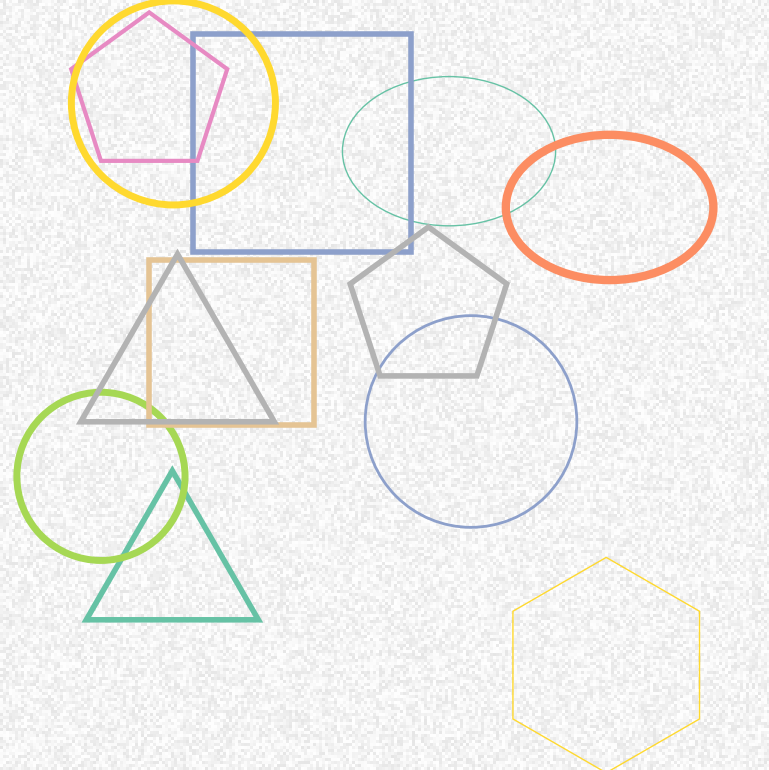[{"shape": "triangle", "thickness": 2, "radius": 0.65, "center": [0.224, 0.26]}, {"shape": "oval", "thickness": 0.5, "radius": 0.69, "center": [0.583, 0.804]}, {"shape": "oval", "thickness": 3, "radius": 0.67, "center": [0.792, 0.731]}, {"shape": "square", "thickness": 2, "radius": 0.71, "center": [0.392, 0.814]}, {"shape": "circle", "thickness": 1, "radius": 0.69, "center": [0.612, 0.453]}, {"shape": "pentagon", "thickness": 1.5, "radius": 0.53, "center": [0.194, 0.877]}, {"shape": "circle", "thickness": 2.5, "radius": 0.55, "center": [0.131, 0.381]}, {"shape": "circle", "thickness": 2.5, "radius": 0.66, "center": [0.225, 0.866]}, {"shape": "hexagon", "thickness": 0.5, "radius": 0.7, "center": [0.787, 0.136]}, {"shape": "square", "thickness": 2, "radius": 0.54, "center": [0.301, 0.555]}, {"shape": "triangle", "thickness": 2, "radius": 0.73, "center": [0.231, 0.525]}, {"shape": "pentagon", "thickness": 2, "radius": 0.53, "center": [0.556, 0.598]}]